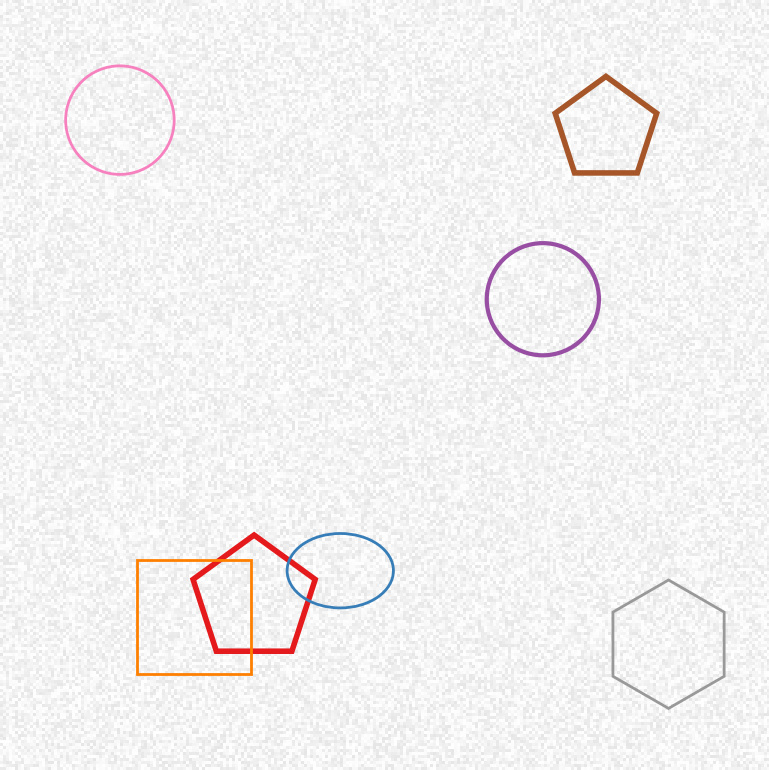[{"shape": "pentagon", "thickness": 2, "radius": 0.42, "center": [0.33, 0.222]}, {"shape": "oval", "thickness": 1, "radius": 0.35, "center": [0.442, 0.259]}, {"shape": "circle", "thickness": 1.5, "radius": 0.36, "center": [0.705, 0.611]}, {"shape": "square", "thickness": 1, "radius": 0.37, "center": [0.252, 0.199]}, {"shape": "pentagon", "thickness": 2, "radius": 0.35, "center": [0.787, 0.831]}, {"shape": "circle", "thickness": 1, "radius": 0.35, "center": [0.156, 0.844]}, {"shape": "hexagon", "thickness": 1, "radius": 0.42, "center": [0.868, 0.163]}]